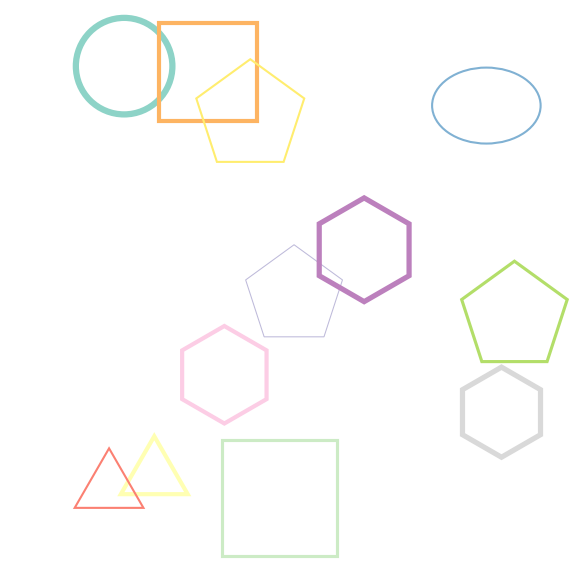[{"shape": "circle", "thickness": 3, "radius": 0.42, "center": [0.215, 0.885]}, {"shape": "triangle", "thickness": 2, "radius": 0.33, "center": [0.267, 0.177]}, {"shape": "pentagon", "thickness": 0.5, "radius": 0.44, "center": [0.509, 0.487]}, {"shape": "triangle", "thickness": 1, "radius": 0.34, "center": [0.189, 0.154]}, {"shape": "oval", "thickness": 1, "radius": 0.47, "center": [0.842, 0.816]}, {"shape": "square", "thickness": 2, "radius": 0.42, "center": [0.36, 0.875]}, {"shape": "pentagon", "thickness": 1.5, "radius": 0.48, "center": [0.891, 0.451]}, {"shape": "hexagon", "thickness": 2, "radius": 0.42, "center": [0.388, 0.35]}, {"shape": "hexagon", "thickness": 2.5, "radius": 0.39, "center": [0.868, 0.285]}, {"shape": "hexagon", "thickness": 2.5, "radius": 0.45, "center": [0.631, 0.567]}, {"shape": "square", "thickness": 1.5, "radius": 0.5, "center": [0.484, 0.137]}, {"shape": "pentagon", "thickness": 1, "radius": 0.49, "center": [0.433, 0.798]}]